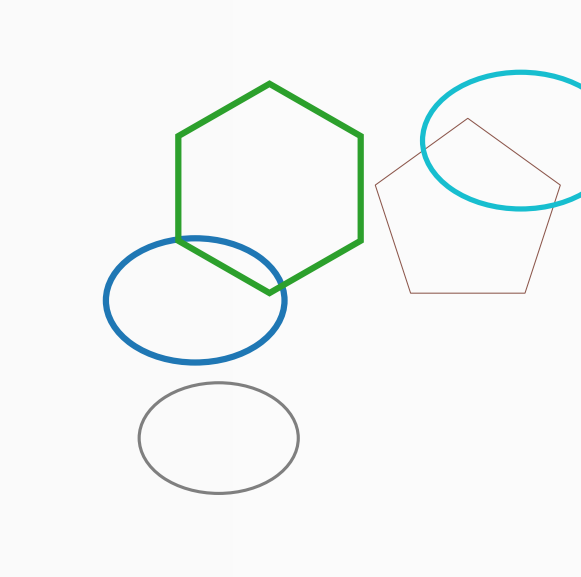[{"shape": "oval", "thickness": 3, "radius": 0.77, "center": [0.336, 0.479]}, {"shape": "hexagon", "thickness": 3, "radius": 0.91, "center": [0.464, 0.673]}, {"shape": "pentagon", "thickness": 0.5, "radius": 0.84, "center": [0.805, 0.627]}, {"shape": "oval", "thickness": 1.5, "radius": 0.68, "center": [0.376, 0.241]}, {"shape": "oval", "thickness": 2.5, "radius": 0.85, "center": [0.896, 0.756]}]